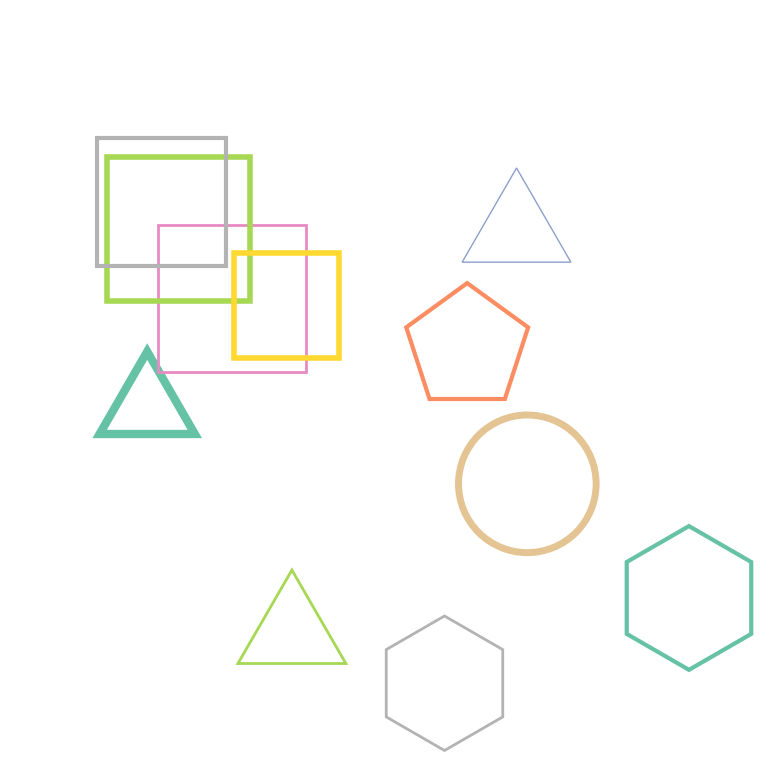[{"shape": "triangle", "thickness": 3, "radius": 0.36, "center": [0.191, 0.472]}, {"shape": "hexagon", "thickness": 1.5, "radius": 0.47, "center": [0.895, 0.223]}, {"shape": "pentagon", "thickness": 1.5, "radius": 0.42, "center": [0.607, 0.549]}, {"shape": "triangle", "thickness": 0.5, "radius": 0.41, "center": [0.671, 0.7]}, {"shape": "square", "thickness": 1, "radius": 0.48, "center": [0.301, 0.612]}, {"shape": "square", "thickness": 2, "radius": 0.47, "center": [0.232, 0.703]}, {"shape": "triangle", "thickness": 1, "radius": 0.4, "center": [0.379, 0.179]}, {"shape": "square", "thickness": 2, "radius": 0.34, "center": [0.372, 0.603]}, {"shape": "circle", "thickness": 2.5, "radius": 0.45, "center": [0.685, 0.372]}, {"shape": "square", "thickness": 1.5, "radius": 0.42, "center": [0.21, 0.738]}, {"shape": "hexagon", "thickness": 1, "radius": 0.44, "center": [0.577, 0.113]}]